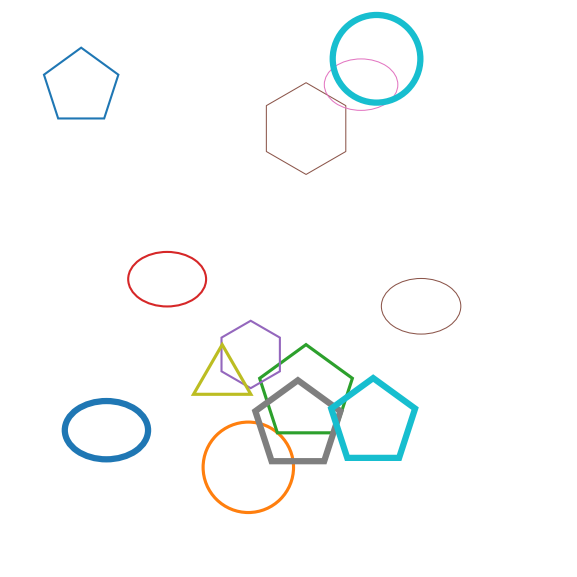[{"shape": "oval", "thickness": 3, "radius": 0.36, "center": [0.184, 0.254]}, {"shape": "pentagon", "thickness": 1, "radius": 0.34, "center": [0.141, 0.849]}, {"shape": "circle", "thickness": 1.5, "radius": 0.39, "center": [0.43, 0.19]}, {"shape": "pentagon", "thickness": 1.5, "radius": 0.42, "center": [0.53, 0.318]}, {"shape": "oval", "thickness": 1, "radius": 0.34, "center": [0.289, 0.516]}, {"shape": "hexagon", "thickness": 1, "radius": 0.29, "center": [0.434, 0.385]}, {"shape": "oval", "thickness": 0.5, "radius": 0.34, "center": [0.729, 0.469]}, {"shape": "hexagon", "thickness": 0.5, "radius": 0.4, "center": [0.53, 0.776]}, {"shape": "oval", "thickness": 0.5, "radius": 0.32, "center": [0.625, 0.853]}, {"shape": "pentagon", "thickness": 3, "radius": 0.39, "center": [0.516, 0.263]}, {"shape": "triangle", "thickness": 1.5, "radius": 0.29, "center": [0.385, 0.345]}, {"shape": "circle", "thickness": 3, "radius": 0.38, "center": [0.652, 0.897]}, {"shape": "pentagon", "thickness": 3, "radius": 0.38, "center": [0.646, 0.268]}]